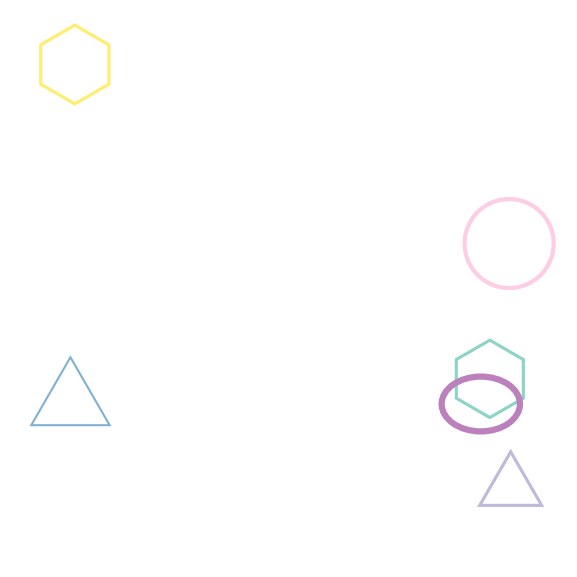[{"shape": "hexagon", "thickness": 1.5, "radius": 0.34, "center": [0.848, 0.343]}, {"shape": "triangle", "thickness": 1.5, "radius": 0.31, "center": [0.884, 0.155]}, {"shape": "triangle", "thickness": 1, "radius": 0.39, "center": [0.122, 0.302]}, {"shape": "circle", "thickness": 2, "radius": 0.39, "center": [0.882, 0.577]}, {"shape": "oval", "thickness": 3, "radius": 0.34, "center": [0.833, 0.3]}, {"shape": "hexagon", "thickness": 1.5, "radius": 0.34, "center": [0.13, 0.887]}]